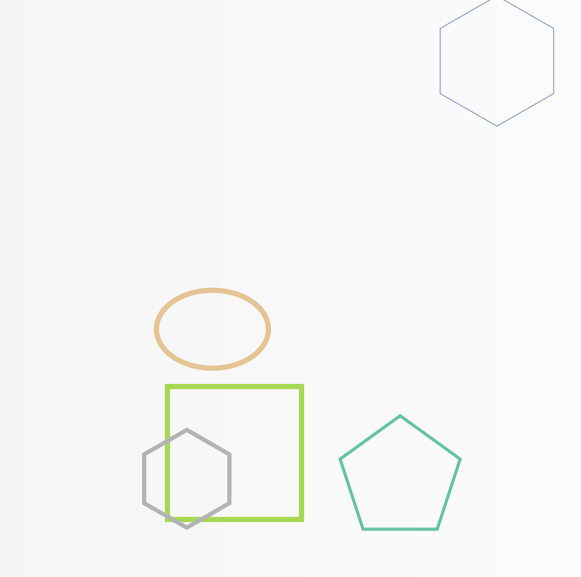[{"shape": "pentagon", "thickness": 1.5, "radius": 0.54, "center": [0.688, 0.171]}, {"shape": "hexagon", "thickness": 0.5, "radius": 0.56, "center": [0.855, 0.893]}, {"shape": "square", "thickness": 2.5, "radius": 0.58, "center": [0.403, 0.215]}, {"shape": "oval", "thickness": 2.5, "radius": 0.48, "center": [0.365, 0.429]}, {"shape": "hexagon", "thickness": 2, "radius": 0.42, "center": [0.321, 0.17]}]